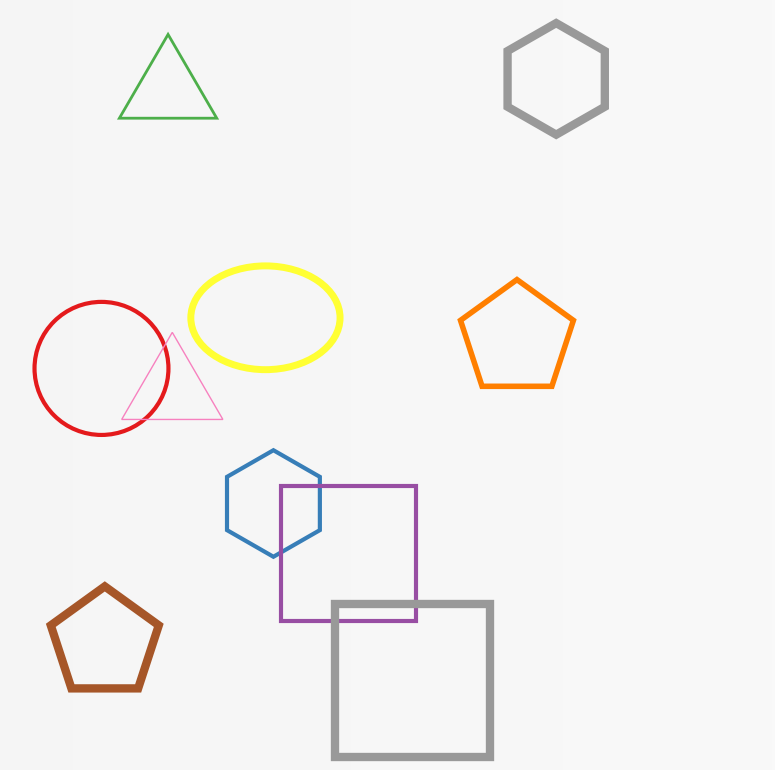[{"shape": "circle", "thickness": 1.5, "radius": 0.43, "center": [0.131, 0.522]}, {"shape": "hexagon", "thickness": 1.5, "radius": 0.35, "center": [0.353, 0.346]}, {"shape": "triangle", "thickness": 1, "radius": 0.36, "center": [0.217, 0.883]}, {"shape": "square", "thickness": 1.5, "radius": 0.44, "center": [0.45, 0.281]}, {"shape": "pentagon", "thickness": 2, "radius": 0.38, "center": [0.667, 0.56]}, {"shape": "oval", "thickness": 2.5, "radius": 0.48, "center": [0.343, 0.587]}, {"shape": "pentagon", "thickness": 3, "radius": 0.37, "center": [0.135, 0.165]}, {"shape": "triangle", "thickness": 0.5, "radius": 0.38, "center": [0.222, 0.493]}, {"shape": "hexagon", "thickness": 3, "radius": 0.36, "center": [0.718, 0.898]}, {"shape": "square", "thickness": 3, "radius": 0.5, "center": [0.532, 0.116]}]